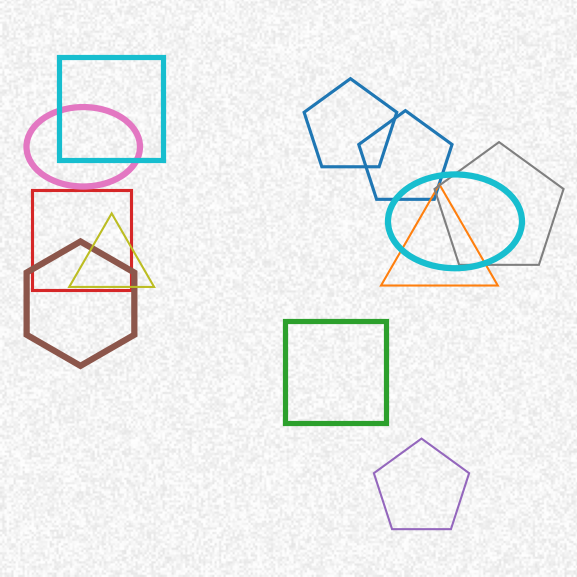[{"shape": "pentagon", "thickness": 1.5, "radius": 0.42, "center": [0.607, 0.779]}, {"shape": "pentagon", "thickness": 1.5, "radius": 0.42, "center": [0.702, 0.723]}, {"shape": "triangle", "thickness": 1, "radius": 0.58, "center": [0.761, 0.563]}, {"shape": "square", "thickness": 2.5, "radius": 0.44, "center": [0.581, 0.355]}, {"shape": "square", "thickness": 1.5, "radius": 0.43, "center": [0.141, 0.584]}, {"shape": "pentagon", "thickness": 1, "radius": 0.43, "center": [0.73, 0.153]}, {"shape": "hexagon", "thickness": 3, "radius": 0.54, "center": [0.139, 0.473]}, {"shape": "oval", "thickness": 3, "radius": 0.49, "center": [0.144, 0.745]}, {"shape": "pentagon", "thickness": 1, "radius": 0.59, "center": [0.864, 0.636]}, {"shape": "triangle", "thickness": 1, "radius": 0.42, "center": [0.193, 0.545]}, {"shape": "square", "thickness": 2.5, "radius": 0.45, "center": [0.192, 0.811]}, {"shape": "oval", "thickness": 3, "radius": 0.58, "center": [0.788, 0.616]}]